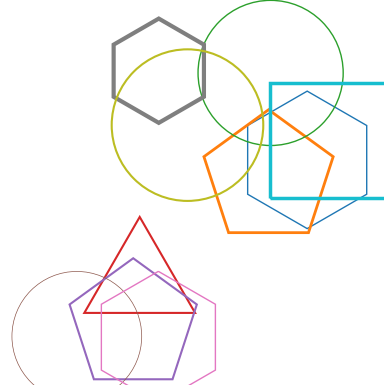[{"shape": "hexagon", "thickness": 1, "radius": 0.89, "center": [0.798, 0.585]}, {"shape": "pentagon", "thickness": 2, "radius": 0.88, "center": [0.698, 0.538]}, {"shape": "circle", "thickness": 1, "radius": 0.94, "center": [0.703, 0.811]}, {"shape": "triangle", "thickness": 1.5, "radius": 0.83, "center": [0.363, 0.27]}, {"shape": "pentagon", "thickness": 1.5, "radius": 0.87, "center": [0.346, 0.155]}, {"shape": "circle", "thickness": 0.5, "radius": 0.84, "center": [0.2, 0.126]}, {"shape": "hexagon", "thickness": 1, "radius": 0.86, "center": [0.411, 0.124]}, {"shape": "hexagon", "thickness": 3, "radius": 0.68, "center": [0.412, 0.816]}, {"shape": "circle", "thickness": 1.5, "radius": 0.98, "center": [0.487, 0.675]}, {"shape": "square", "thickness": 2.5, "radius": 0.75, "center": [0.852, 0.636]}]